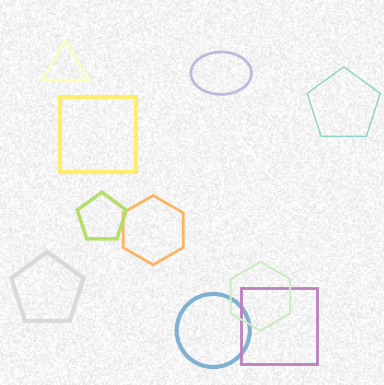[{"shape": "pentagon", "thickness": 1, "radius": 0.5, "center": [0.893, 0.727]}, {"shape": "triangle", "thickness": 1.5, "radius": 0.34, "center": [0.17, 0.827]}, {"shape": "oval", "thickness": 2, "radius": 0.39, "center": [0.574, 0.81]}, {"shape": "circle", "thickness": 3, "radius": 0.47, "center": [0.554, 0.142]}, {"shape": "hexagon", "thickness": 2, "radius": 0.45, "center": [0.398, 0.402]}, {"shape": "pentagon", "thickness": 2.5, "radius": 0.33, "center": [0.264, 0.434]}, {"shape": "pentagon", "thickness": 3, "radius": 0.49, "center": [0.123, 0.247]}, {"shape": "square", "thickness": 2, "radius": 0.5, "center": [0.724, 0.153]}, {"shape": "hexagon", "thickness": 1.5, "radius": 0.45, "center": [0.676, 0.23]}, {"shape": "square", "thickness": 3, "radius": 0.49, "center": [0.254, 0.65]}]